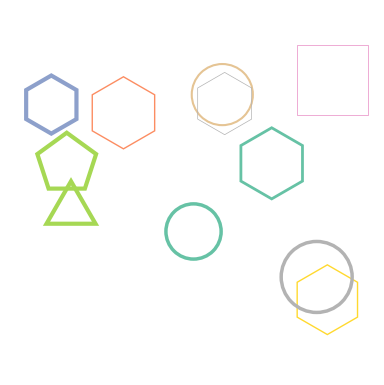[{"shape": "circle", "thickness": 2.5, "radius": 0.36, "center": [0.503, 0.399]}, {"shape": "hexagon", "thickness": 2, "radius": 0.46, "center": [0.706, 0.576]}, {"shape": "hexagon", "thickness": 1, "radius": 0.47, "center": [0.321, 0.707]}, {"shape": "hexagon", "thickness": 3, "radius": 0.38, "center": [0.133, 0.728]}, {"shape": "square", "thickness": 0.5, "radius": 0.46, "center": [0.863, 0.792]}, {"shape": "pentagon", "thickness": 3, "radius": 0.4, "center": [0.173, 0.575]}, {"shape": "triangle", "thickness": 3, "radius": 0.37, "center": [0.184, 0.456]}, {"shape": "hexagon", "thickness": 1, "radius": 0.45, "center": [0.85, 0.222]}, {"shape": "circle", "thickness": 1.5, "radius": 0.4, "center": [0.577, 0.754]}, {"shape": "circle", "thickness": 2.5, "radius": 0.46, "center": [0.823, 0.281]}, {"shape": "hexagon", "thickness": 0.5, "radius": 0.4, "center": [0.584, 0.731]}]